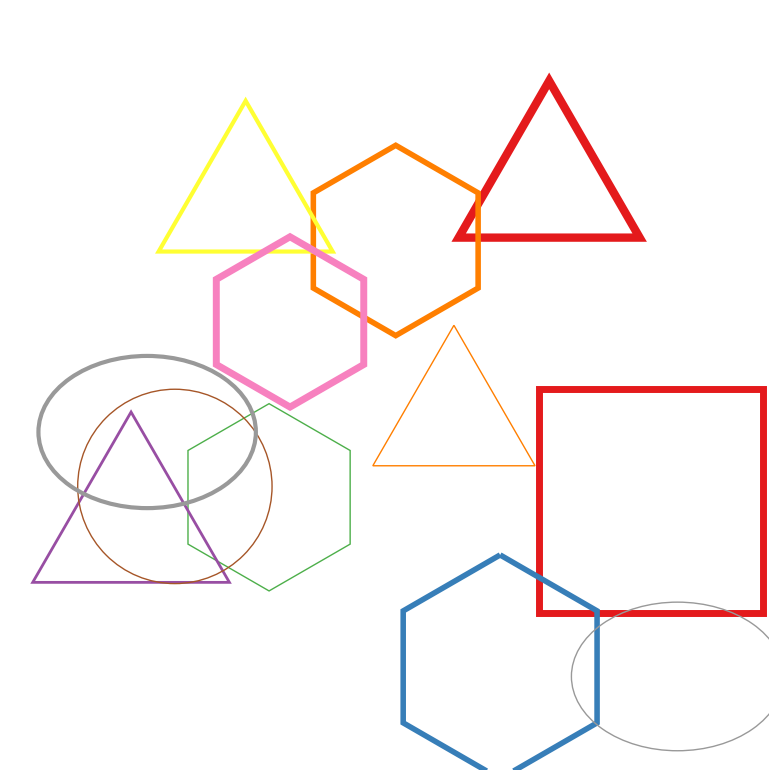[{"shape": "triangle", "thickness": 3, "radius": 0.68, "center": [0.713, 0.759]}, {"shape": "square", "thickness": 2.5, "radius": 0.73, "center": [0.845, 0.349]}, {"shape": "hexagon", "thickness": 2, "radius": 0.73, "center": [0.65, 0.134]}, {"shape": "hexagon", "thickness": 0.5, "radius": 0.61, "center": [0.349, 0.354]}, {"shape": "triangle", "thickness": 1, "radius": 0.74, "center": [0.17, 0.317]}, {"shape": "triangle", "thickness": 0.5, "radius": 0.61, "center": [0.59, 0.456]}, {"shape": "hexagon", "thickness": 2, "radius": 0.62, "center": [0.514, 0.688]}, {"shape": "triangle", "thickness": 1.5, "radius": 0.65, "center": [0.319, 0.739]}, {"shape": "circle", "thickness": 0.5, "radius": 0.63, "center": [0.227, 0.368]}, {"shape": "hexagon", "thickness": 2.5, "radius": 0.55, "center": [0.377, 0.582]}, {"shape": "oval", "thickness": 1.5, "radius": 0.71, "center": [0.191, 0.439]}, {"shape": "oval", "thickness": 0.5, "radius": 0.69, "center": [0.88, 0.122]}]